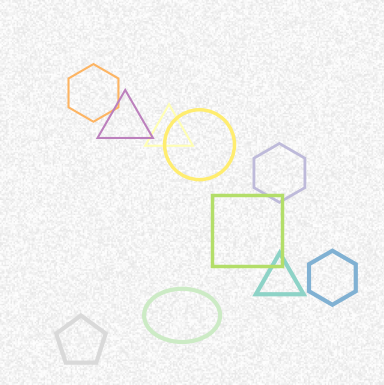[{"shape": "triangle", "thickness": 3, "radius": 0.36, "center": [0.727, 0.272]}, {"shape": "triangle", "thickness": 1.5, "radius": 0.36, "center": [0.439, 0.657]}, {"shape": "hexagon", "thickness": 2, "radius": 0.38, "center": [0.726, 0.551]}, {"shape": "hexagon", "thickness": 3, "radius": 0.35, "center": [0.863, 0.279]}, {"shape": "hexagon", "thickness": 1.5, "radius": 0.37, "center": [0.243, 0.759]}, {"shape": "square", "thickness": 2.5, "radius": 0.46, "center": [0.642, 0.401]}, {"shape": "pentagon", "thickness": 3, "radius": 0.34, "center": [0.21, 0.113]}, {"shape": "triangle", "thickness": 1.5, "radius": 0.42, "center": [0.325, 0.683]}, {"shape": "oval", "thickness": 3, "radius": 0.49, "center": [0.473, 0.181]}, {"shape": "circle", "thickness": 2.5, "radius": 0.45, "center": [0.518, 0.624]}]